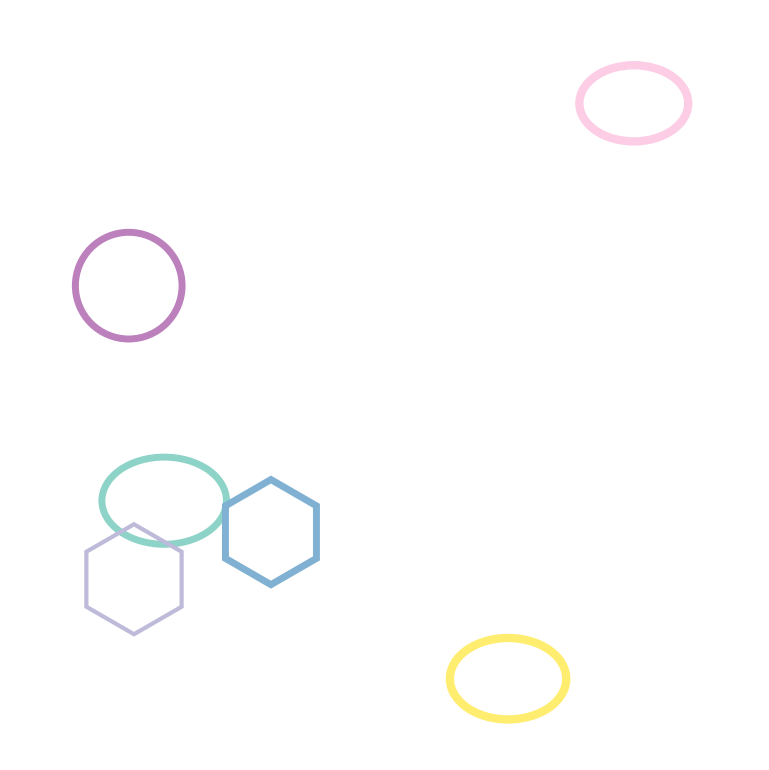[{"shape": "oval", "thickness": 2.5, "radius": 0.4, "center": [0.213, 0.35]}, {"shape": "hexagon", "thickness": 1.5, "radius": 0.36, "center": [0.174, 0.248]}, {"shape": "hexagon", "thickness": 2.5, "radius": 0.34, "center": [0.352, 0.309]}, {"shape": "oval", "thickness": 3, "radius": 0.35, "center": [0.823, 0.866]}, {"shape": "circle", "thickness": 2.5, "radius": 0.35, "center": [0.167, 0.629]}, {"shape": "oval", "thickness": 3, "radius": 0.38, "center": [0.66, 0.119]}]